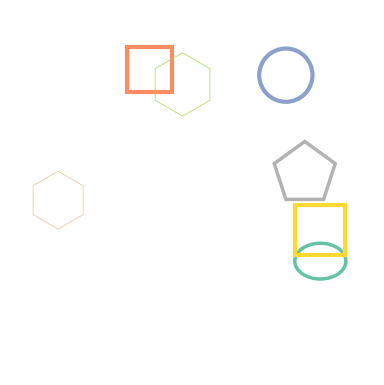[{"shape": "oval", "thickness": 2.5, "radius": 0.33, "center": [0.832, 0.322]}, {"shape": "square", "thickness": 3, "radius": 0.29, "center": [0.388, 0.818]}, {"shape": "circle", "thickness": 3, "radius": 0.35, "center": [0.743, 0.805]}, {"shape": "hexagon", "thickness": 0.5, "radius": 0.41, "center": [0.474, 0.781]}, {"shape": "square", "thickness": 3, "radius": 0.33, "center": [0.831, 0.403]}, {"shape": "hexagon", "thickness": 0.5, "radius": 0.38, "center": [0.151, 0.48]}, {"shape": "pentagon", "thickness": 2.5, "radius": 0.42, "center": [0.792, 0.549]}]